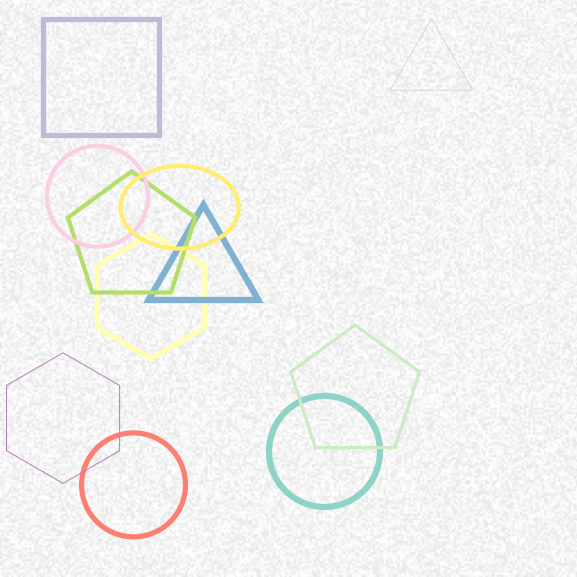[{"shape": "circle", "thickness": 3, "radius": 0.48, "center": [0.562, 0.217]}, {"shape": "hexagon", "thickness": 2.5, "radius": 0.54, "center": [0.262, 0.486]}, {"shape": "square", "thickness": 2.5, "radius": 0.5, "center": [0.175, 0.866]}, {"shape": "circle", "thickness": 2.5, "radius": 0.45, "center": [0.231, 0.16]}, {"shape": "triangle", "thickness": 3, "radius": 0.55, "center": [0.352, 0.535]}, {"shape": "pentagon", "thickness": 2, "radius": 0.58, "center": [0.228, 0.586]}, {"shape": "circle", "thickness": 2, "radius": 0.44, "center": [0.169, 0.659]}, {"shape": "triangle", "thickness": 0.5, "radius": 0.41, "center": [0.747, 0.884]}, {"shape": "hexagon", "thickness": 0.5, "radius": 0.57, "center": [0.109, 0.275]}, {"shape": "pentagon", "thickness": 1.5, "radius": 0.59, "center": [0.615, 0.319]}, {"shape": "oval", "thickness": 2, "radius": 0.51, "center": [0.311, 0.64]}]